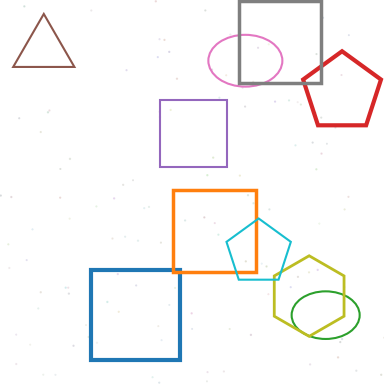[{"shape": "square", "thickness": 3, "radius": 0.58, "center": [0.352, 0.182]}, {"shape": "square", "thickness": 2.5, "radius": 0.53, "center": [0.557, 0.4]}, {"shape": "oval", "thickness": 1.5, "radius": 0.44, "center": [0.846, 0.181]}, {"shape": "pentagon", "thickness": 3, "radius": 0.53, "center": [0.888, 0.761]}, {"shape": "square", "thickness": 1.5, "radius": 0.44, "center": [0.502, 0.654]}, {"shape": "triangle", "thickness": 1.5, "radius": 0.46, "center": [0.114, 0.872]}, {"shape": "oval", "thickness": 1.5, "radius": 0.48, "center": [0.637, 0.842]}, {"shape": "square", "thickness": 2.5, "radius": 0.54, "center": [0.727, 0.891]}, {"shape": "hexagon", "thickness": 2, "radius": 0.52, "center": [0.803, 0.231]}, {"shape": "pentagon", "thickness": 1.5, "radius": 0.44, "center": [0.672, 0.345]}]